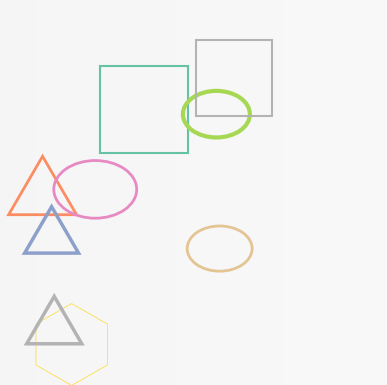[{"shape": "square", "thickness": 1.5, "radius": 0.56, "center": [0.371, 0.716]}, {"shape": "triangle", "thickness": 2, "radius": 0.51, "center": [0.11, 0.493]}, {"shape": "triangle", "thickness": 2.5, "radius": 0.4, "center": [0.133, 0.383]}, {"shape": "oval", "thickness": 2, "radius": 0.53, "center": [0.246, 0.508]}, {"shape": "oval", "thickness": 3, "radius": 0.43, "center": [0.558, 0.703]}, {"shape": "hexagon", "thickness": 0.5, "radius": 0.53, "center": [0.185, 0.105]}, {"shape": "oval", "thickness": 2, "radius": 0.42, "center": [0.567, 0.354]}, {"shape": "triangle", "thickness": 2.5, "radius": 0.41, "center": [0.14, 0.148]}, {"shape": "square", "thickness": 1.5, "radius": 0.49, "center": [0.604, 0.796]}]